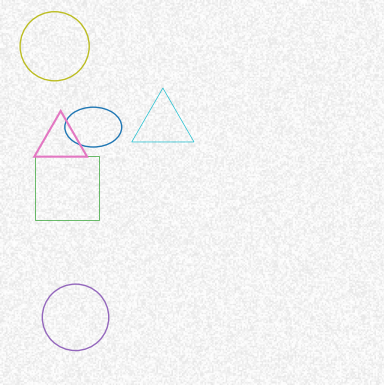[{"shape": "oval", "thickness": 1, "radius": 0.37, "center": [0.242, 0.67]}, {"shape": "square", "thickness": 0.5, "radius": 0.42, "center": [0.175, 0.511]}, {"shape": "circle", "thickness": 1, "radius": 0.43, "center": [0.196, 0.176]}, {"shape": "triangle", "thickness": 1.5, "radius": 0.4, "center": [0.158, 0.633]}, {"shape": "circle", "thickness": 1, "radius": 0.45, "center": [0.142, 0.88]}, {"shape": "triangle", "thickness": 0.5, "radius": 0.47, "center": [0.423, 0.678]}]